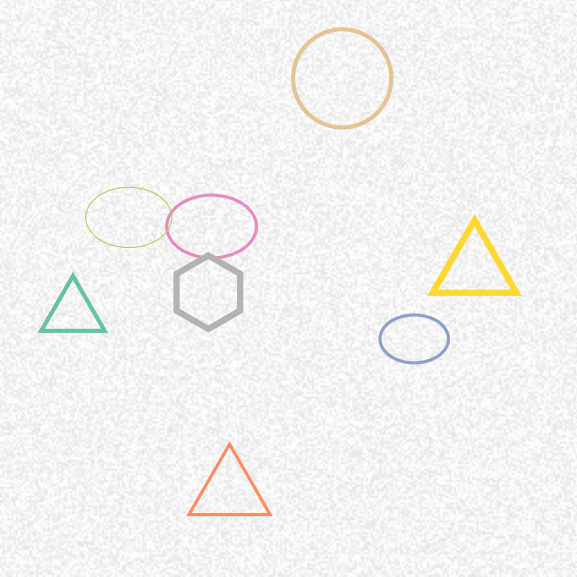[{"shape": "triangle", "thickness": 2, "radius": 0.32, "center": [0.126, 0.458]}, {"shape": "triangle", "thickness": 1.5, "radius": 0.41, "center": [0.398, 0.149]}, {"shape": "oval", "thickness": 1.5, "radius": 0.3, "center": [0.717, 0.412]}, {"shape": "oval", "thickness": 1.5, "radius": 0.39, "center": [0.366, 0.607]}, {"shape": "oval", "thickness": 0.5, "radius": 0.37, "center": [0.223, 0.623]}, {"shape": "triangle", "thickness": 3, "radius": 0.42, "center": [0.822, 0.534]}, {"shape": "circle", "thickness": 2, "radius": 0.43, "center": [0.593, 0.863]}, {"shape": "hexagon", "thickness": 3, "radius": 0.32, "center": [0.361, 0.493]}]